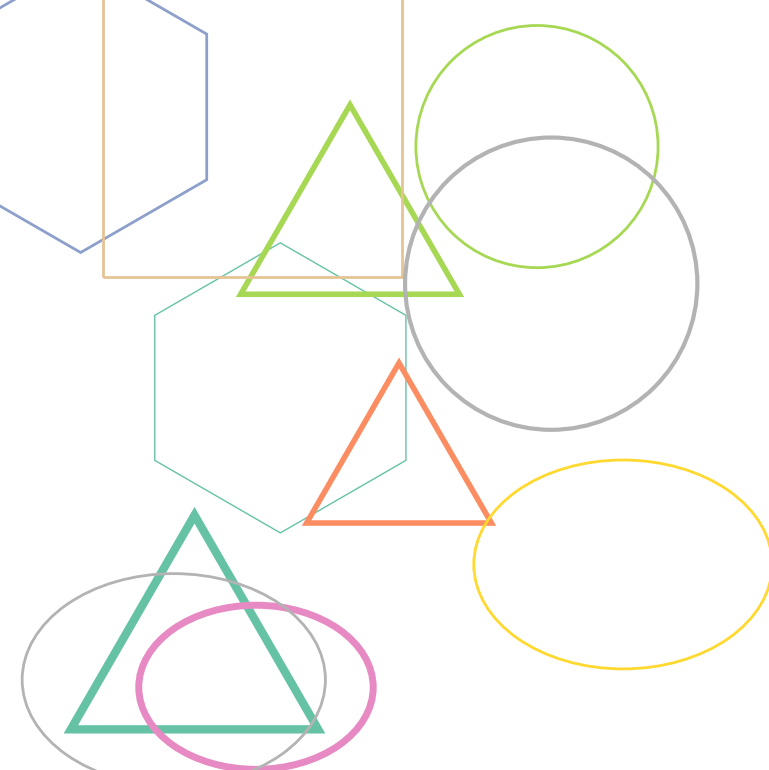[{"shape": "hexagon", "thickness": 0.5, "radius": 0.94, "center": [0.364, 0.496]}, {"shape": "triangle", "thickness": 3, "radius": 0.93, "center": [0.253, 0.145]}, {"shape": "triangle", "thickness": 2, "radius": 0.69, "center": [0.518, 0.39]}, {"shape": "hexagon", "thickness": 1, "radius": 0.95, "center": [0.105, 0.861]}, {"shape": "oval", "thickness": 2.5, "radius": 0.76, "center": [0.332, 0.107]}, {"shape": "circle", "thickness": 1, "radius": 0.79, "center": [0.697, 0.81]}, {"shape": "triangle", "thickness": 2, "radius": 0.82, "center": [0.455, 0.7]}, {"shape": "oval", "thickness": 1, "radius": 0.97, "center": [0.809, 0.267]}, {"shape": "square", "thickness": 1, "radius": 0.97, "center": [0.328, 0.835]}, {"shape": "oval", "thickness": 1, "radius": 0.98, "center": [0.226, 0.117]}, {"shape": "circle", "thickness": 1.5, "radius": 0.95, "center": [0.716, 0.632]}]